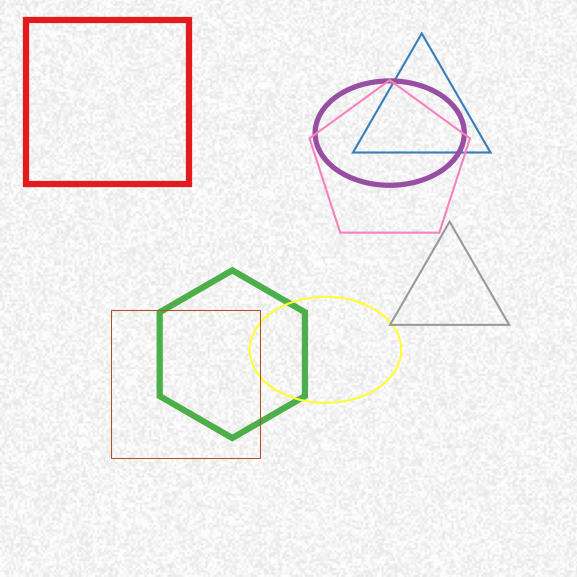[{"shape": "square", "thickness": 3, "radius": 0.71, "center": [0.186, 0.822]}, {"shape": "triangle", "thickness": 1, "radius": 0.69, "center": [0.73, 0.804]}, {"shape": "hexagon", "thickness": 3, "radius": 0.73, "center": [0.402, 0.386]}, {"shape": "oval", "thickness": 2.5, "radius": 0.65, "center": [0.675, 0.769]}, {"shape": "oval", "thickness": 1, "radius": 0.66, "center": [0.564, 0.393]}, {"shape": "square", "thickness": 0.5, "radius": 0.64, "center": [0.322, 0.334]}, {"shape": "pentagon", "thickness": 1, "radius": 0.73, "center": [0.675, 0.714]}, {"shape": "triangle", "thickness": 1, "radius": 0.6, "center": [0.779, 0.496]}]